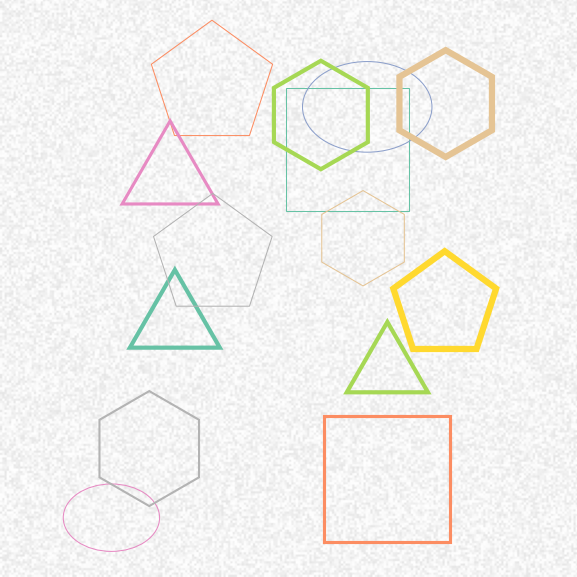[{"shape": "square", "thickness": 0.5, "radius": 0.53, "center": [0.601, 0.741]}, {"shape": "triangle", "thickness": 2, "radius": 0.45, "center": [0.303, 0.442]}, {"shape": "pentagon", "thickness": 0.5, "radius": 0.55, "center": [0.367, 0.854]}, {"shape": "square", "thickness": 1.5, "radius": 0.55, "center": [0.67, 0.169]}, {"shape": "oval", "thickness": 0.5, "radius": 0.56, "center": [0.636, 0.814]}, {"shape": "oval", "thickness": 0.5, "radius": 0.42, "center": [0.193, 0.103]}, {"shape": "triangle", "thickness": 1.5, "radius": 0.48, "center": [0.295, 0.694]}, {"shape": "triangle", "thickness": 2, "radius": 0.41, "center": [0.671, 0.36]}, {"shape": "hexagon", "thickness": 2, "radius": 0.47, "center": [0.556, 0.8]}, {"shape": "pentagon", "thickness": 3, "radius": 0.47, "center": [0.77, 0.471]}, {"shape": "hexagon", "thickness": 3, "radius": 0.46, "center": [0.772, 0.82]}, {"shape": "hexagon", "thickness": 0.5, "radius": 0.41, "center": [0.629, 0.587]}, {"shape": "pentagon", "thickness": 0.5, "radius": 0.54, "center": [0.369, 0.556]}, {"shape": "hexagon", "thickness": 1, "radius": 0.5, "center": [0.258, 0.222]}]